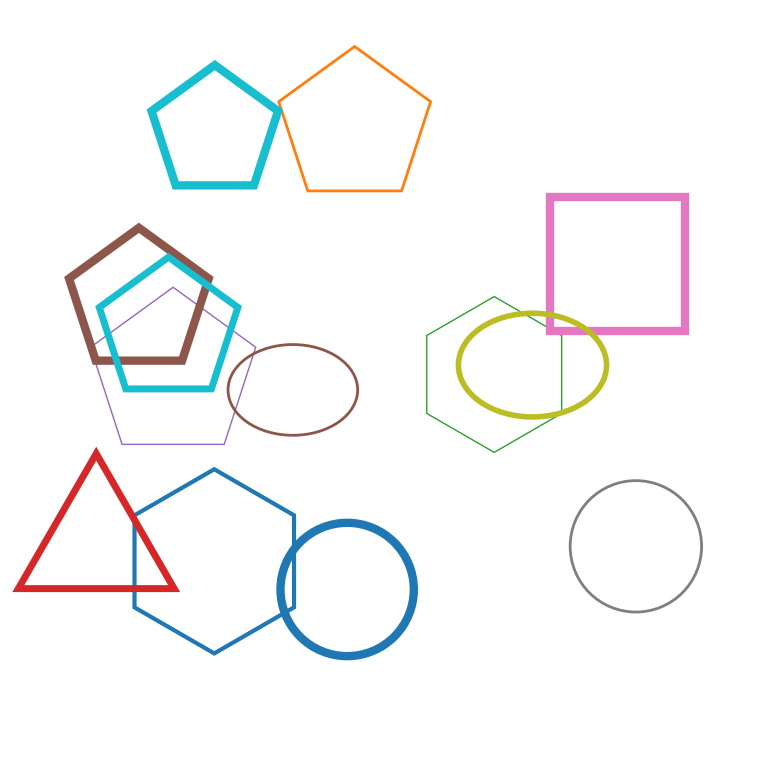[{"shape": "circle", "thickness": 3, "radius": 0.43, "center": [0.451, 0.234]}, {"shape": "hexagon", "thickness": 1.5, "radius": 0.6, "center": [0.278, 0.271]}, {"shape": "pentagon", "thickness": 1, "radius": 0.52, "center": [0.461, 0.836]}, {"shape": "hexagon", "thickness": 0.5, "radius": 0.51, "center": [0.642, 0.514]}, {"shape": "triangle", "thickness": 2.5, "radius": 0.58, "center": [0.125, 0.294]}, {"shape": "pentagon", "thickness": 0.5, "radius": 0.56, "center": [0.225, 0.514]}, {"shape": "pentagon", "thickness": 3, "radius": 0.48, "center": [0.18, 0.609]}, {"shape": "oval", "thickness": 1, "radius": 0.42, "center": [0.38, 0.494]}, {"shape": "square", "thickness": 3, "radius": 0.44, "center": [0.802, 0.657]}, {"shape": "circle", "thickness": 1, "radius": 0.43, "center": [0.826, 0.29]}, {"shape": "oval", "thickness": 2, "radius": 0.48, "center": [0.692, 0.526]}, {"shape": "pentagon", "thickness": 2.5, "radius": 0.47, "center": [0.219, 0.571]}, {"shape": "pentagon", "thickness": 3, "radius": 0.43, "center": [0.279, 0.829]}]